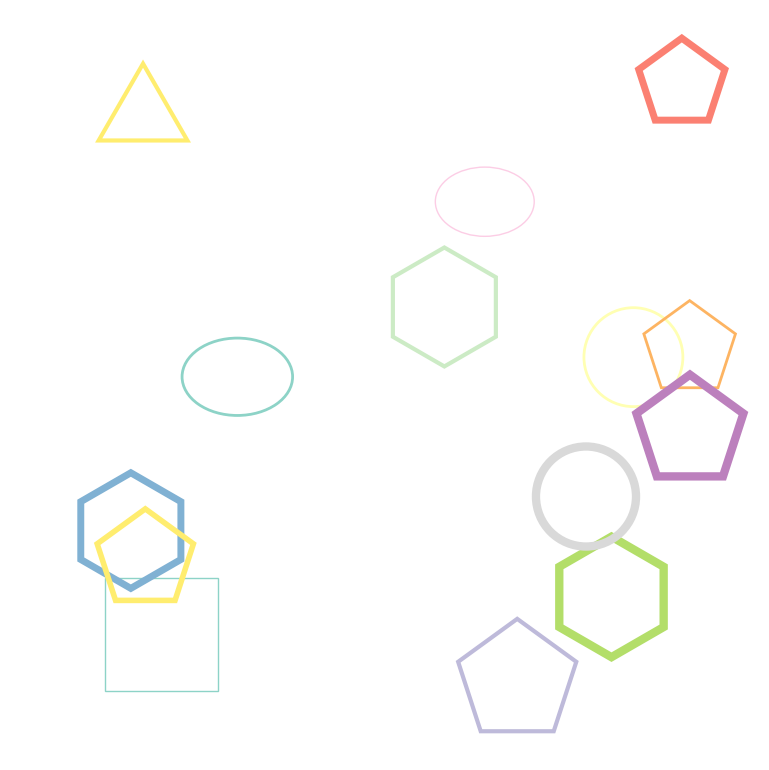[{"shape": "square", "thickness": 0.5, "radius": 0.37, "center": [0.209, 0.176]}, {"shape": "oval", "thickness": 1, "radius": 0.36, "center": [0.308, 0.511]}, {"shape": "circle", "thickness": 1, "radius": 0.32, "center": [0.823, 0.536]}, {"shape": "pentagon", "thickness": 1.5, "radius": 0.4, "center": [0.672, 0.116]}, {"shape": "pentagon", "thickness": 2.5, "radius": 0.29, "center": [0.885, 0.892]}, {"shape": "hexagon", "thickness": 2.5, "radius": 0.38, "center": [0.17, 0.311]}, {"shape": "pentagon", "thickness": 1, "radius": 0.31, "center": [0.896, 0.547]}, {"shape": "hexagon", "thickness": 3, "radius": 0.39, "center": [0.794, 0.225]}, {"shape": "oval", "thickness": 0.5, "radius": 0.32, "center": [0.63, 0.738]}, {"shape": "circle", "thickness": 3, "radius": 0.32, "center": [0.761, 0.355]}, {"shape": "pentagon", "thickness": 3, "radius": 0.37, "center": [0.896, 0.44]}, {"shape": "hexagon", "thickness": 1.5, "radius": 0.39, "center": [0.577, 0.601]}, {"shape": "pentagon", "thickness": 2, "radius": 0.33, "center": [0.189, 0.273]}, {"shape": "triangle", "thickness": 1.5, "radius": 0.33, "center": [0.186, 0.851]}]